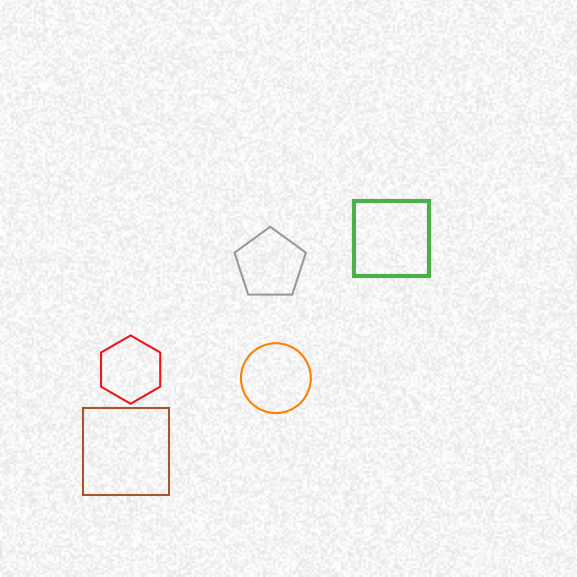[{"shape": "hexagon", "thickness": 1, "radius": 0.3, "center": [0.226, 0.359]}, {"shape": "square", "thickness": 2, "radius": 0.33, "center": [0.678, 0.587]}, {"shape": "circle", "thickness": 1, "radius": 0.3, "center": [0.478, 0.344]}, {"shape": "square", "thickness": 1, "radius": 0.38, "center": [0.218, 0.217]}, {"shape": "pentagon", "thickness": 1, "radius": 0.32, "center": [0.468, 0.542]}]